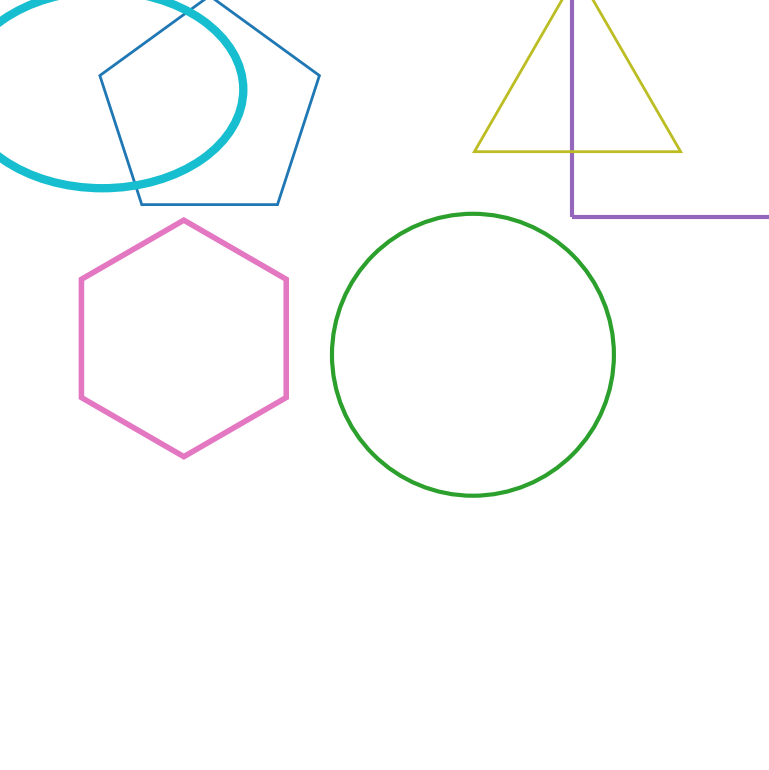[{"shape": "pentagon", "thickness": 1, "radius": 0.75, "center": [0.272, 0.856]}, {"shape": "circle", "thickness": 1.5, "radius": 0.92, "center": [0.614, 0.539]}, {"shape": "square", "thickness": 1.5, "radius": 0.71, "center": [0.885, 0.86]}, {"shape": "hexagon", "thickness": 2, "radius": 0.77, "center": [0.239, 0.561]}, {"shape": "triangle", "thickness": 1, "radius": 0.77, "center": [0.75, 0.88]}, {"shape": "oval", "thickness": 3, "radius": 0.91, "center": [0.133, 0.884]}]